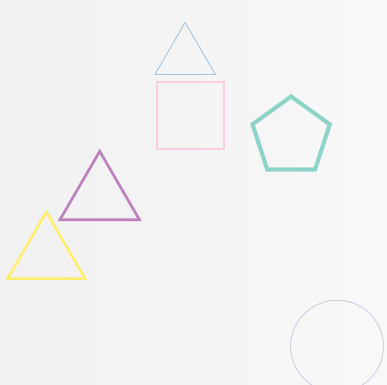[{"shape": "pentagon", "thickness": 3, "radius": 0.52, "center": [0.751, 0.645]}, {"shape": "circle", "thickness": 0.5, "radius": 0.6, "center": [0.87, 0.1]}, {"shape": "triangle", "thickness": 0.5, "radius": 0.45, "center": [0.478, 0.851]}, {"shape": "square", "thickness": 1.5, "radius": 0.43, "center": [0.492, 0.7]}, {"shape": "triangle", "thickness": 2, "radius": 0.59, "center": [0.257, 0.488]}, {"shape": "triangle", "thickness": 2, "radius": 0.58, "center": [0.12, 0.334]}]